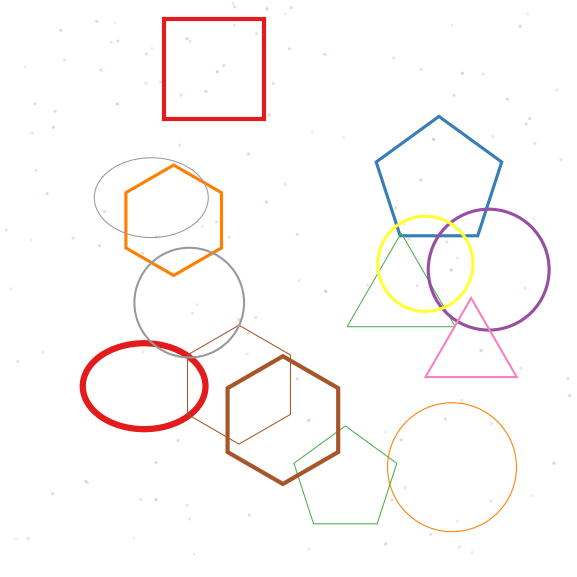[{"shape": "oval", "thickness": 3, "radius": 0.53, "center": [0.25, 0.33]}, {"shape": "square", "thickness": 2, "radius": 0.43, "center": [0.371, 0.879]}, {"shape": "pentagon", "thickness": 1.5, "radius": 0.57, "center": [0.76, 0.683]}, {"shape": "pentagon", "thickness": 0.5, "radius": 0.47, "center": [0.598, 0.168]}, {"shape": "triangle", "thickness": 0.5, "radius": 0.54, "center": [0.695, 0.487]}, {"shape": "circle", "thickness": 1.5, "radius": 0.52, "center": [0.846, 0.532]}, {"shape": "circle", "thickness": 0.5, "radius": 0.56, "center": [0.783, 0.19]}, {"shape": "hexagon", "thickness": 1.5, "radius": 0.48, "center": [0.301, 0.618]}, {"shape": "circle", "thickness": 1.5, "radius": 0.41, "center": [0.737, 0.542]}, {"shape": "hexagon", "thickness": 2, "radius": 0.55, "center": [0.49, 0.272]}, {"shape": "hexagon", "thickness": 0.5, "radius": 0.51, "center": [0.414, 0.333]}, {"shape": "triangle", "thickness": 1, "radius": 0.46, "center": [0.816, 0.392]}, {"shape": "circle", "thickness": 1, "radius": 0.47, "center": [0.328, 0.475]}, {"shape": "oval", "thickness": 0.5, "radius": 0.49, "center": [0.262, 0.657]}]